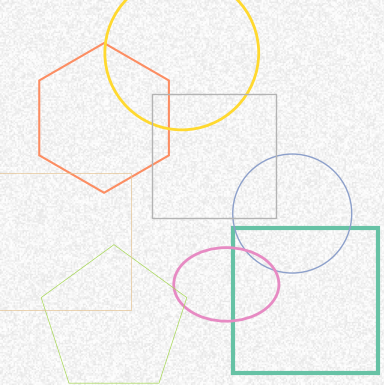[{"shape": "square", "thickness": 3, "radius": 0.94, "center": [0.794, 0.22]}, {"shape": "hexagon", "thickness": 1.5, "radius": 0.97, "center": [0.27, 0.694]}, {"shape": "circle", "thickness": 1, "radius": 0.77, "center": [0.759, 0.445]}, {"shape": "oval", "thickness": 2, "radius": 0.68, "center": [0.588, 0.261]}, {"shape": "pentagon", "thickness": 0.5, "radius": 0.99, "center": [0.296, 0.166]}, {"shape": "circle", "thickness": 2, "radius": 1.0, "center": [0.472, 0.862]}, {"shape": "square", "thickness": 0.5, "radius": 0.89, "center": [0.162, 0.374]}, {"shape": "square", "thickness": 1, "radius": 0.8, "center": [0.555, 0.595]}]